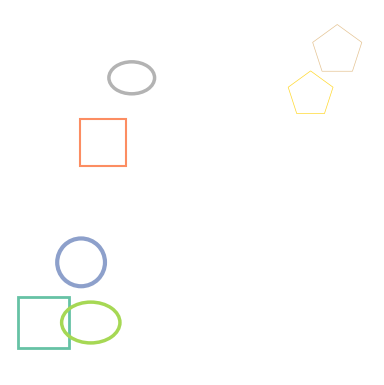[{"shape": "square", "thickness": 2, "radius": 0.33, "center": [0.114, 0.163]}, {"shape": "square", "thickness": 1.5, "radius": 0.3, "center": [0.267, 0.63]}, {"shape": "circle", "thickness": 3, "radius": 0.31, "center": [0.211, 0.319]}, {"shape": "oval", "thickness": 2.5, "radius": 0.38, "center": [0.236, 0.162]}, {"shape": "pentagon", "thickness": 0.5, "radius": 0.31, "center": [0.807, 0.755]}, {"shape": "pentagon", "thickness": 0.5, "radius": 0.34, "center": [0.876, 0.869]}, {"shape": "oval", "thickness": 2.5, "radius": 0.3, "center": [0.342, 0.798]}]